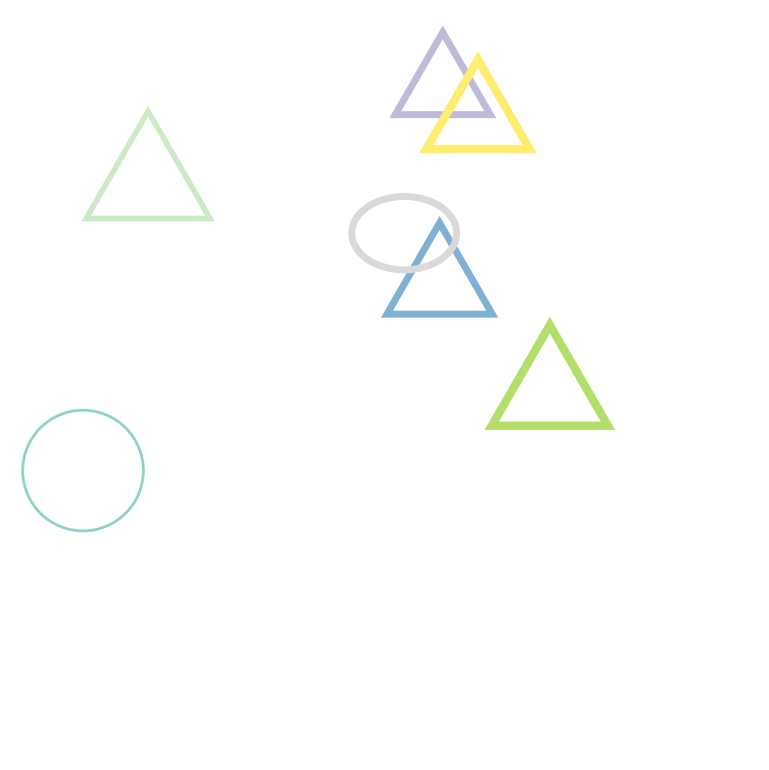[{"shape": "circle", "thickness": 1, "radius": 0.39, "center": [0.108, 0.389]}, {"shape": "triangle", "thickness": 2.5, "radius": 0.36, "center": [0.575, 0.887]}, {"shape": "triangle", "thickness": 2.5, "radius": 0.4, "center": [0.571, 0.632]}, {"shape": "triangle", "thickness": 3, "radius": 0.44, "center": [0.714, 0.491]}, {"shape": "oval", "thickness": 2.5, "radius": 0.34, "center": [0.525, 0.697]}, {"shape": "triangle", "thickness": 2, "radius": 0.46, "center": [0.192, 0.763]}, {"shape": "triangle", "thickness": 3, "radius": 0.39, "center": [0.621, 0.845]}]